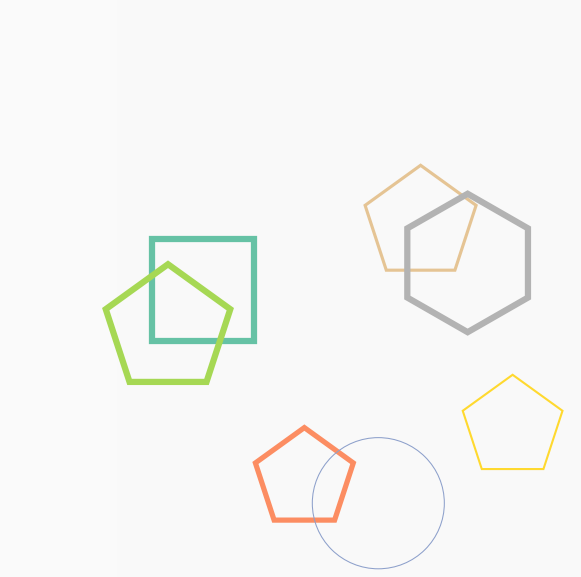[{"shape": "square", "thickness": 3, "radius": 0.44, "center": [0.349, 0.497]}, {"shape": "pentagon", "thickness": 2.5, "radius": 0.44, "center": [0.524, 0.17]}, {"shape": "circle", "thickness": 0.5, "radius": 0.57, "center": [0.651, 0.128]}, {"shape": "pentagon", "thickness": 3, "radius": 0.56, "center": [0.289, 0.429]}, {"shape": "pentagon", "thickness": 1, "radius": 0.45, "center": [0.882, 0.26]}, {"shape": "pentagon", "thickness": 1.5, "radius": 0.5, "center": [0.724, 0.613]}, {"shape": "hexagon", "thickness": 3, "radius": 0.6, "center": [0.805, 0.544]}]